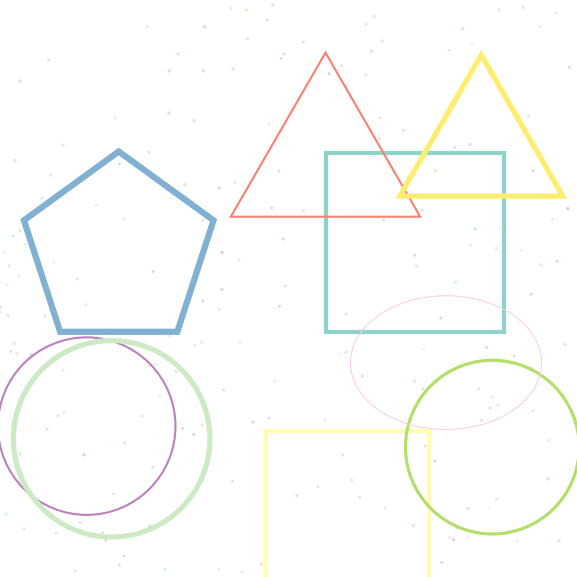[{"shape": "square", "thickness": 2, "radius": 0.77, "center": [0.719, 0.579]}, {"shape": "square", "thickness": 2, "radius": 0.7, "center": [0.602, 0.111]}, {"shape": "triangle", "thickness": 1, "radius": 0.95, "center": [0.564, 0.719]}, {"shape": "pentagon", "thickness": 3, "radius": 0.86, "center": [0.206, 0.564]}, {"shape": "circle", "thickness": 1.5, "radius": 0.75, "center": [0.853, 0.225]}, {"shape": "oval", "thickness": 0.5, "radius": 0.83, "center": [0.772, 0.371]}, {"shape": "circle", "thickness": 1, "radius": 0.77, "center": [0.15, 0.261]}, {"shape": "circle", "thickness": 2.5, "radius": 0.85, "center": [0.193, 0.239]}, {"shape": "triangle", "thickness": 2.5, "radius": 0.81, "center": [0.833, 0.741]}]